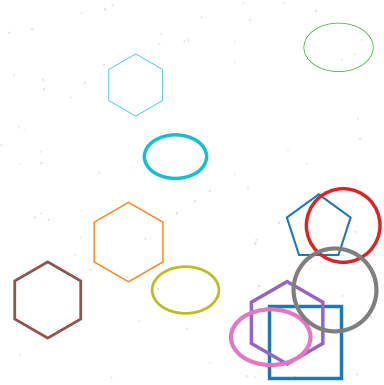[{"shape": "pentagon", "thickness": 1.5, "radius": 0.44, "center": [0.828, 0.408]}, {"shape": "square", "thickness": 2.5, "radius": 0.47, "center": [0.792, 0.112]}, {"shape": "hexagon", "thickness": 1, "radius": 0.52, "center": [0.334, 0.371]}, {"shape": "oval", "thickness": 0.5, "radius": 0.45, "center": [0.879, 0.877]}, {"shape": "circle", "thickness": 2.5, "radius": 0.48, "center": [0.891, 0.414]}, {"shape": "hexagon", "thickness": 2.5, "radius": 0.54, "center": [0.746, 0.162]}, {"shape": "hexagon", "thickness": 2, "radius": 0.49, "center": [0.124, 0.221]}, {"shape": "oval", "thickness": 3, "radius": 0.52, "center": [0.703, 0.124]}, {"shape": "circle", "thickness": 3, "radius": 0.54, "center": [0.87, 0.247]}, {"shape": "oval", "thickness": 2, "radius": 0.43, "center": [0.482, 0.247]}, {"shape": "hexagon", "thickness": 0.5, "radius": 0.4, "center": [0.352, 0.779]}, {"shape": "oval", "thickness": 2.5, "radius": 0.4, "center": [0.456, 0.593]}]